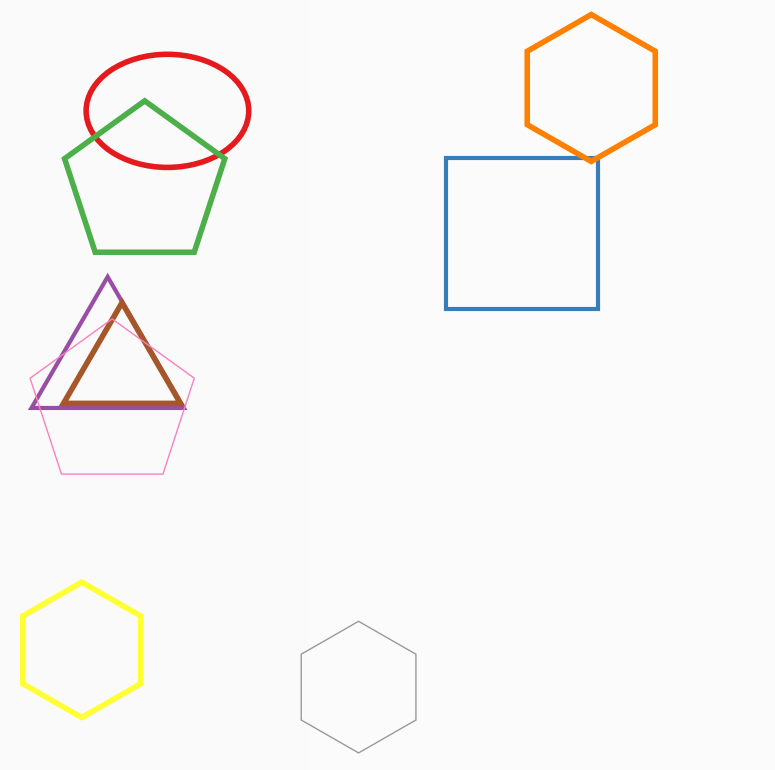[{"shape": "oval", "thickness": 2, "radius": 0.52, "center": [0.216, 0.856]}, {"shape": "square", "thickness": 1.5, "radius": 0.49, "center": [0.673, 0.697]}, {"shape": "pentagon", "thickness": 2, "radius": 0.54, "center": [0.187, 0.76]}, {"shape": "triangle", "thickness": 1.5, "radius": 0.57, "center": [0.139, 0.527]}, {"shape": "hexagon", "thickness": 2, "radius": 0.48, "center": [0.763, 0.886]}, {"shape": "hexagon", "thickness": 2, "radius": 0.44, "center": [0.105, 0.156]}, {"shape": "triangle", "thickness": 2, "radius": 0.44, "center": [0.157, 0.52]}, {"shape": "pentagon", "thickness": 0.5, "radius": 0.56, "center": [0.145, 0.474]}, {"shape": "hexagon", "thickness": 0.5, "radius": 0.43, "center": [0.463, 0.108]}]